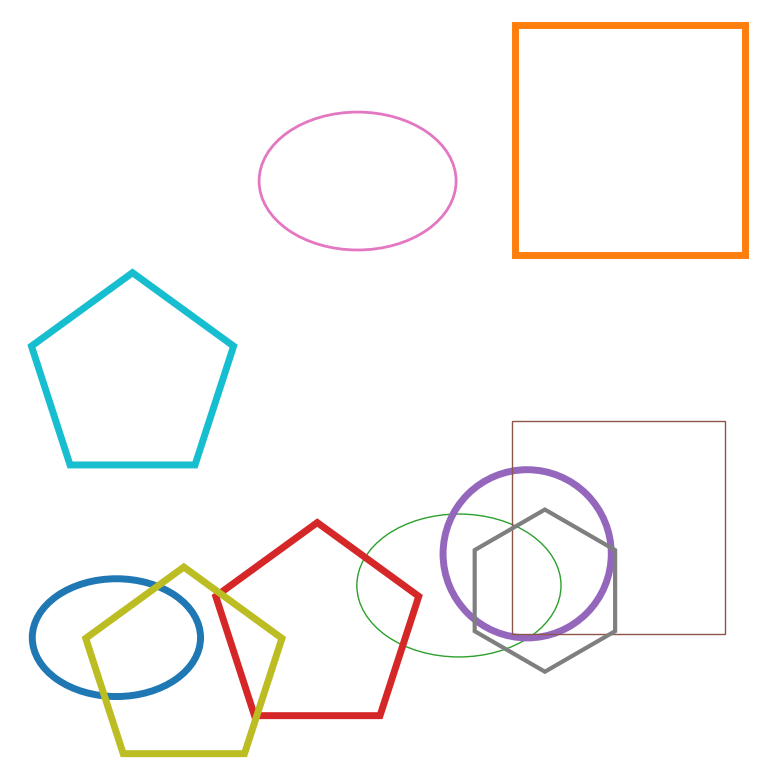[{"shape": "oval", "thickness": 2.5, "radius": 0.55, "center": [0.151, 0.172]}, {"shape": "square", "thickness": 2.5, "radius": 0.75, "center": [0.819, 0.818]}, {"shape": "oval", "thickness": 0.5, "radius": 0.66, "center": [0.596, 0.24]}, {"shape": "pentagon", "thickness": 2.5, "radius": 0.69, "center": [0.412, 0.183]}, {"shape": "circle", "thickness": 2.5, "radius": 0.55, "center": [0.685, 0.281]}, {"shape": "square", "thickness": 0.5, "radius": 0.69, "center": [0.803, 0.315]}, {"shape": "oval", "thickness": 1, "radius": 0.64, "center": [0.464, 0.765]}, {"shape": "hexagon", "thickness": 1.5, "radius": 0.53, "center": [0.708, 0.233]}, {"shape": "pentagon", "thickness": 2.5, "radius": 0.67, "center": [0.239, 0.13]}, {"shape": "pentagon", "thickness": 2.5, "radius": 0.69, "center": [0.172, 0.508]}]